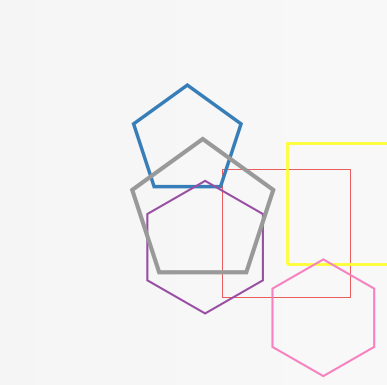[{"shape": "square", "thickness": 0.5, "radius": 0.83, "center": [0.738, 0.394]}, {"shape": "pentagon", "thickness": 2.5, "radius": 0.73, "center": [0.483, 0.633]}, {"shape": "hexagon", "thickness": 1.5, "radius": 0.86, "center": [0.529, 0.358]}, {"shape": "square", "thickness": 2, "radius": 0.79, "center": [0.898, 0.472]}, {"shape": "hexagon", "thickness": 1.5, "radius": 0.76, "center": [0.834, 0.175]}, {"shape": "pentagon", "thickness": 3, "radius": 0.96, "center": [0.523, 0.448]}]